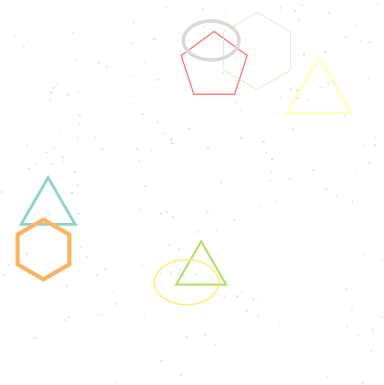[{"shape": "triangle", "thickness": 2, "radius": 0.4, "center": [0.125, 0.458]}, {"shape": "triangle", "thickness": 1.5, "radius": 0.48, "center": [0.829, 0.755]}, {"shape": "pentagon", "thickness": 1, "radius": 0.45, "center": [0.556, 0.828]}, {"shape": "hexagon", "thickness": 3, "radius": 0.39, "center": [0.113, 0.352]}, {"shape": "triangle", "thickness": 1.5, "radius": 0.37, "center": [0.522, 0.298]}, {"shape": "oval", "thickness": 2.5, "radius": 0.36, "center": [0.548, 0.895]}, {"shape": "hexagon", "thickness": 0.5, "radius": 0.5, "center": [0.668, 0.868]}, {"shape": "oval", "thickness": 1, "radius": 0.42, "center": [0.485, 0.267]}]